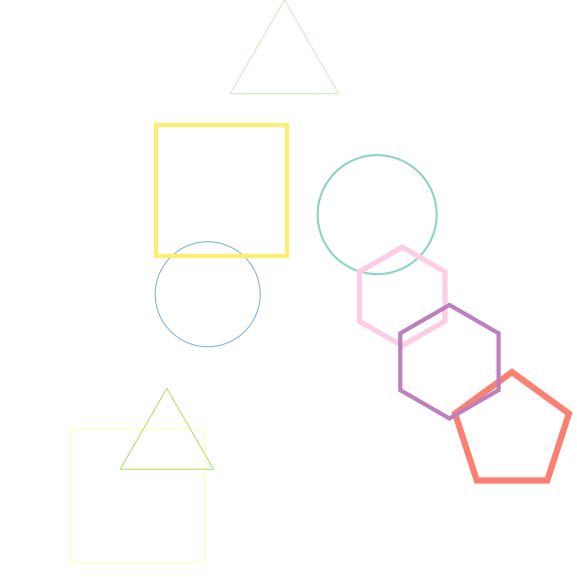[{"shape": "circle", "thickness": 1, "radius": 0.52, "center": [0.653, 0.627]}, {"shape": "square", "thickness": 0.5, "radius": 0.58, "center": [0.238, 0.141]}, {"shape": "pentagon", "thickness": 3, "radius": 0.52, "center": [0.887, 0.251]}, {"shape": "circle", "thickness": 0.5, "radius": 0.45, "center": [0.36, 0.49]}, {"shape": "triangle", "thickness": 0.5, "radius": 0.47, "center": [0.289, 0.233]}, {"shape": "hexagon", "thickness": 2.5, "radius": 0.43, "center": [0.696, 0.486]}, {"shape": "hexagon", "thickness": 2, "radius": 0.49, "center": [0.778, 0.373]}, {"shape": "triangle", "thickness": 0.5, "radius": 0.54, "center": [0.493, 0.891]}, {"shape": "square", "thickness": 2, "radius": 0.57, "center": [0.384, 0.669]}]